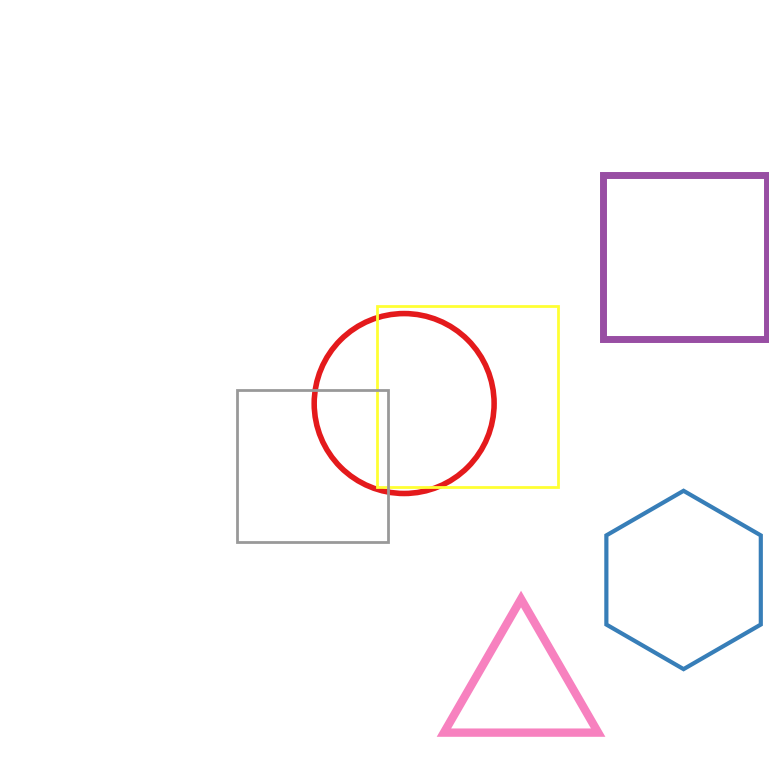[{"shape": "circle", "thickness": 2, "radius": 0.58, "center": [0.525, 0.476]}, {"shape": "hexagon", "thickness": 1.5, "radius": 0.58, "center": [0.888, 0.247]}, {"shape": "square", "thickness": 2.5, "radius": 0.53, "center": [0.89, 0.667]}, {"shape": "square", "thickness": 1, "radius": 0.59, "center": [0.607, 0.485]}, {"shape": "triangle", "thickness": 3, "radius": 0.58, "center": [0.677, 0.106]}, {"shape": "square", "thickness": 1, "radius": 0.49, "center": [0.406, 0.395]}]